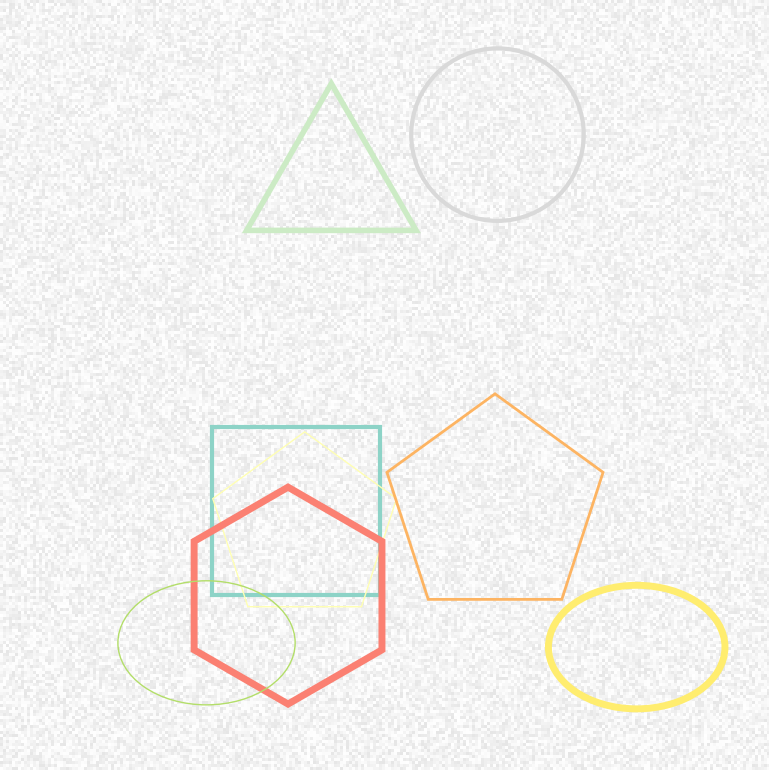[{"shape": "square", "thickness": 1.5, "radius": 0.55, "center": [0.384, 0.337]}, {"shape": "pentagon", "thickness": 0.5, "radius": 0.63, "center": [0.396, 0.314]}, {"shape": "hexagon", "thickness": 2.5, "radius": 0.7, "center": [0.374, 0.226]}, {"shape": "pentagon", "thickness": 1, "radius": 0.74, "center": [0.643, 0.341]}, {"shape": "oval", "thickness": 0.5, "radius": 0.58, "center": [0.268, 0.165]}, {"shape": "circle", "thickness": 1.5, "radius": 0.56, "center": [0.646, 0.825]}, {"shape": "triangle", "thickness": 2, "radius": 0.64, "center": [0.43, 0.764]}, {"shape": "oval", "thickness": 2.5, "radius": 0.57, "center": [0.827, 0.16]}]